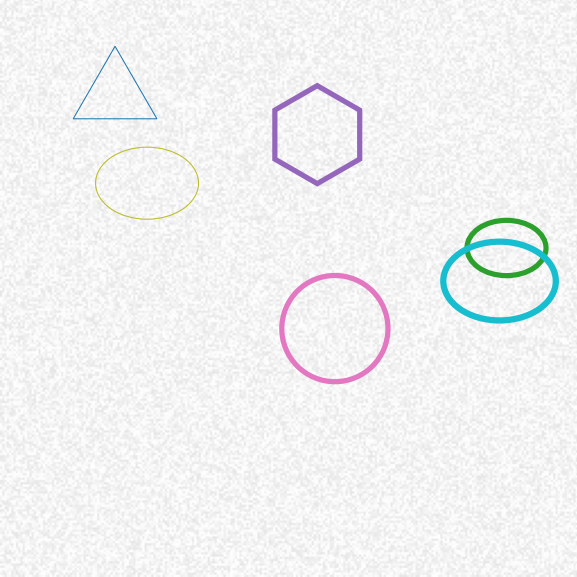[{"shape": "triangle", "thickness": 0.5, "radius": 0.42, "center": [0.199, 0.835]}, {"shape": "oval", "thickness": 2.5, "radius": 0.34, "center": [0.877, 0.57]}, {"shape": "hexagon", "thickness": 2.5, "radius": 0.42, "center": [0.549, 0.766]}, {"shape": "circle", "thickness": 2.5, "radius": 0.46, "center": [0.58, 0.43]}, {"shape": "oval", "thickness": 0.5, "radius": 0.45, "center": [0.255, 0.682]}, {"shape": "oval", "thickness": 3, "radius": 0.49, "center": [0.865, 0.512]}]